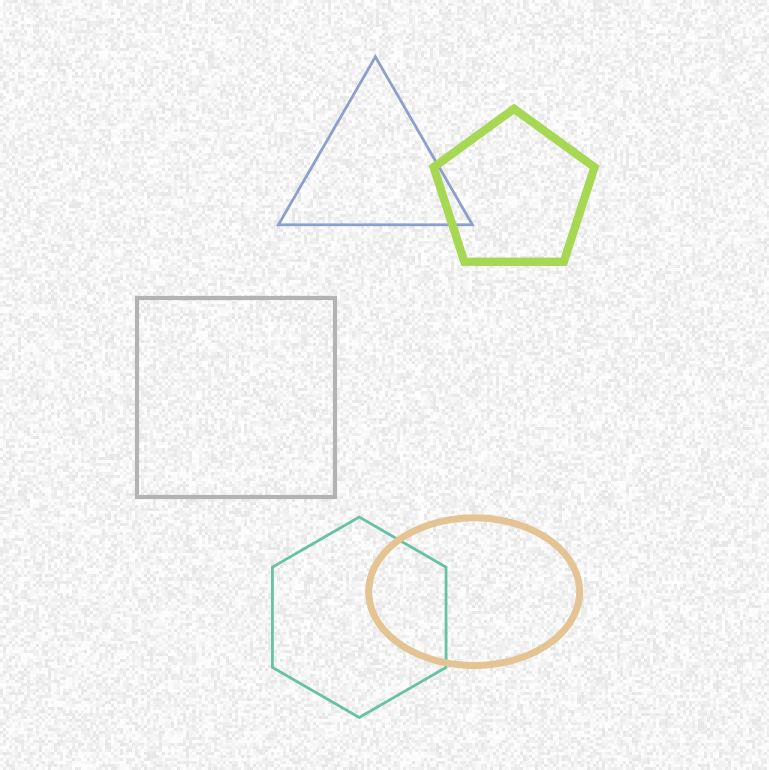[{"shape": "hexagon", "thickness": 1, "radius": 0.65, "center": [0.467, 0.198]}, {"shape": "triangle", "thickness": 1, "radius": 0.73, "center": [0.488, 0.781]}, {"shape": "pentagon", "thickness": 3, "radius": 0.55, "center": [0.668, 0.749]}, {"shape": "oval", "thickness": 2.5, "radius": 0.68, "center": [0.616, 0.232]}, {"shape": "square", "thickness": 1.5, "radius": 0.64, "center": [0.306, 0.484]}]